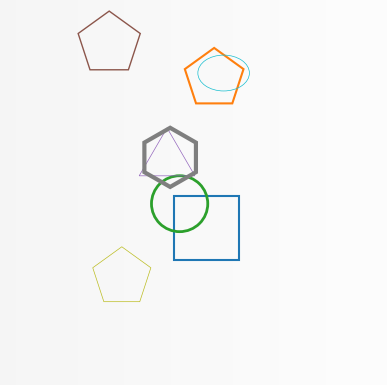[{"shape": "square", "thickness": 1.5, "radius": 0.41, "center": [0.533, 0.407]}, {"shape": "pentagon", "thickness": 1.5, "radius": 0.4, "center": [0.553, 0.796]}, {"shape": "circle", "thickness": 2, "radius": 0.36, "center": [0.464, 0.471]}, {"shape": "triangle", "thickness": 0.5, "radius": 0.42, "center": [0.431, 0.585]}, {"shape": "pentagon", "thickness": 1, "radius": 0.42, "center": [0.282, 0.887]}, {"shape": "hexagon", "thickness": 3, "radius": 0.38, "center": [0.439, 0.591]}, {"shape": "pentagon", "thickness": 0.5, "radius": 0.39, "center": [0.314, 0.28]}, {"shape": "oval", "thickness": 0.5, "radius": 0.33, "center": [0.577, 0.81]}]